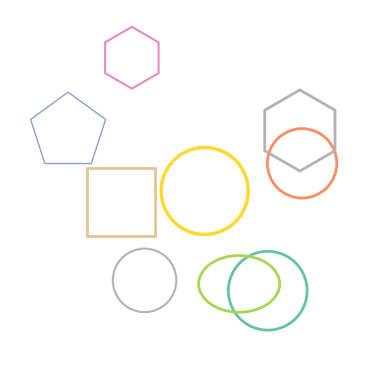[{"shape": "circle", "thickness": 2, "radius": 0.51, "center": [0.695, 0.245]}, {"shape": "circle", "thickness": 2, "radius": 0.45, "center": [0.785, 0.576]}, {"shape": "pentagon", "thickness": 1, "radius": 0.51, "center": [0.177, 0.658]}, {"shape": "hexagon", "thickness": 1.5, "radius": 0.4, "center": [0.342, 0.85]}, {"shape": "oval", "thickness": 2, "radius": 0.53, "center": [0.621, 0.263]}, {"shape": "circle", "thickness": 2.5, "radius": 0.56, "center": [0.532, 0.504]}, {"shape": "square", "thickness": 2, "radius": 0.45, "center": [0.314, 0.475]}, {"shape": "circle", "thickness": 1.5, "radius": 0.41, "center": [0.376, 0.272]}, {"shape": "hexagon", "thickness": 2, "radius": 0.53, "center": [0.779, 0.661]}]